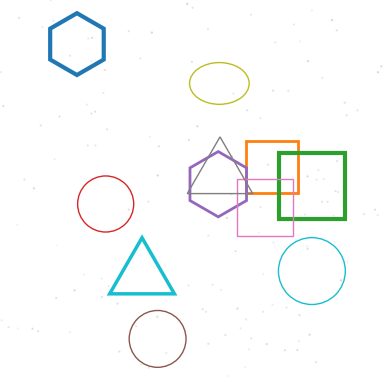[{"shape": "hexagon", "thickness": 3, "radius": 0.4, "center": [0.2, 0.885]}, {"shape": "square", "thickness": 2, "radius": 0.34, "center": [0.707, 0.567]}, {"shape": "square", "thickness": 3, "radius": 0.43, "center": [0.811, 0.516]}, {"shape": "circle", "thickness": 1, "radius": 0.36, "center": [0.274, 0.47]}, {"shape": "hexagon", "thickness": 2, "radius": 0.42, "center": [0.567, 0.522]}, {"shape": "circle", "thickness": 1, "radius": 0.37, "center": [0.409, 0.12]}, {"shape": "square", "thickness": 1, "radius": 0.36, "center": [0.689, 0.461]}, {"shape": "triangle", "thickness": 1, "radius": 0.49, "center": [0.571, 0.546]}, {"shape": "oval", "thickness": 1, "radius": 0.39, "center": [0.57, 0.783]}, {"shape": "circle", "thickness": 1, "radius": 0.43, "center": [0.81, 0.296]}, {"shape": "triangle", "thickness": 2.5, "radius": 0.49, "center": [0.369, 0.285]}]